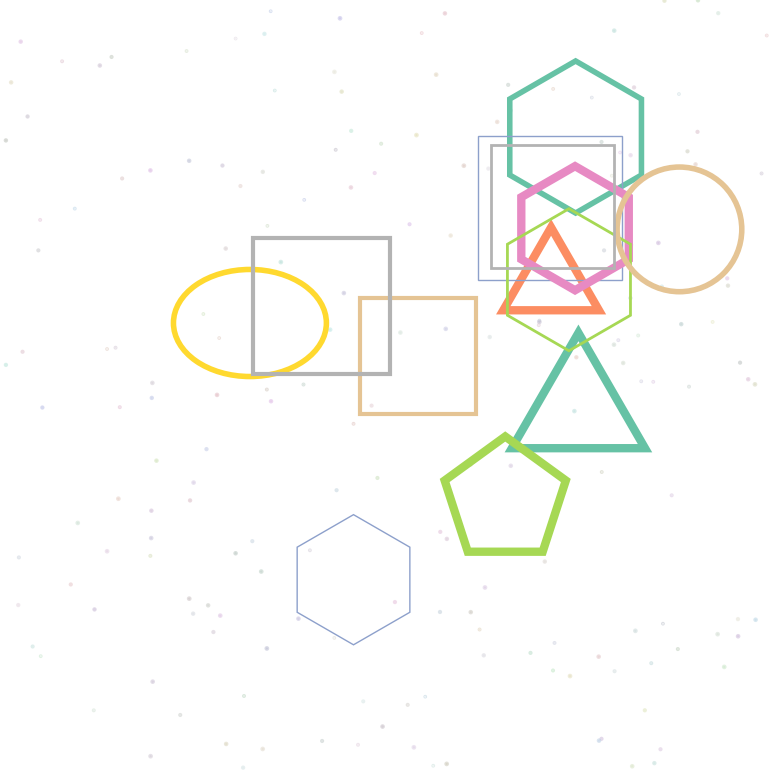[{"shape": "hexagon", "thickness": 2, "radius": 0.49, "center": [0.748, 0.822]}, {"shape": "triangle", "thickness": 3, "radius": 0.5, "center": [0.751, 0.468]}, {"shape": "triangle", "thickness": 3, "radius": 0.36, "center": [0.716, 0.633]}, {"shape": "hexagon", "thickness": 0.5, "radius": 0.42, "center": [0.459, 0.247]}, {"shape": "square", "thickness": 0.5, "radius": 0.47, "center": [0.715, 0.73]}, {"shape": "hexagon", "thickness": 3, "radius": 0.4, "center": [0.747, 0.704]}, {"shape": "pentagon", "thickness": 3, "radius": 0.41, "center": [0.656, 0.35]}, {"shape": "hexagon", "thickness": 1, "radius": 0.46, "center": [0.739, 0.637]}, {"shape": "oval", "thickness": 2, "radius": 0.5, "center": [0.325, 0.581]}, {"shape": "square", "thickness": 1.5, "radius": 0.38, "center": [0.543, 0.537]}, {"shape": "circle", "thickness": 2, "radius": 0.4, "center": [0.882, 0.702]}, {"shape": "square", "thickness": 1.5, "radius": 0.44, "center": [0.417, 0.603]}, {"shape": "square", "thickness": 1, "radius": 0.4, "center": [0.717, 0.731]}]